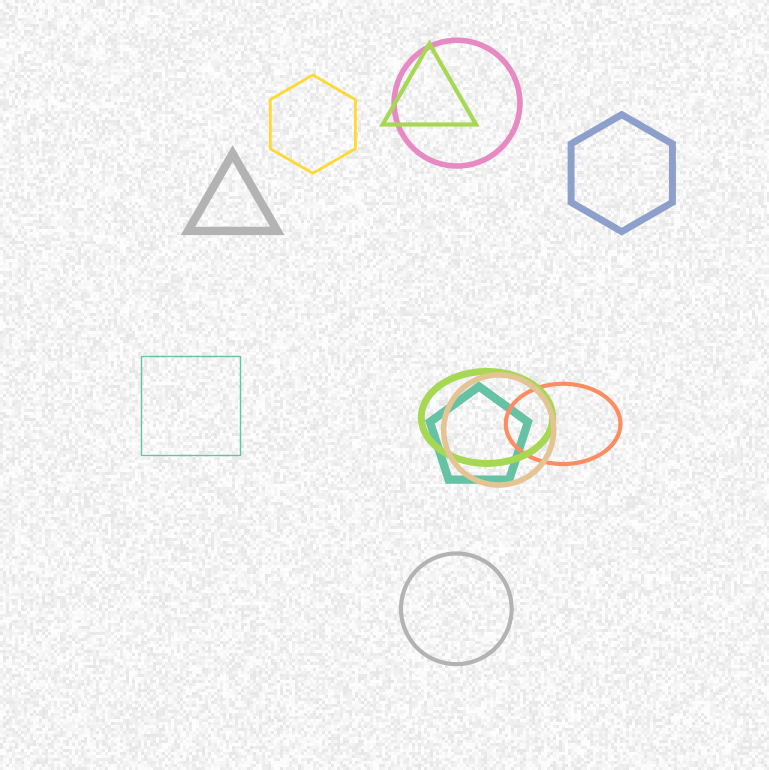[{"shape": "square", "thickness": 0.5, "radius": 0.32, "center": [0.247, 0.473]}, {"shape": "pentagon", "thickness": 3, "radius": 0.33, "center": [0.622, 0.431]}, {"shape": "oval", "thickness": 1.5, "radius": 0.37, "center": [0.731, 0.449]}, {"shape": "hexagon", "thickness": 2.5, "radius": 0.38, "center": [0.807, 0.775]}, {"shape": "circle", "thickness": 2, "radius": 0.41, "center": [0.594, 0.866]}, {"shape": "oval", "thickness": 2.5, "radius": 0.43, "center": [0.632, 0.458]}, {"shape": "triangle", "thickness": 1.5, "radius": 0.35, "center": [0.558, 0.873]}, {"shape": "hexagon", "thickness": 1, "radius": 0.32, "center": [0.406, 0.839]}, {"shape": "circle", "thickness": 2, "radius": 0.36, "center": [0.648, 0.442]}, {"shape": "circle", "thickness": 1.5, "radius": 0.36, "center": [0.593, 0.209]}, {"shape": "triangle", "thickness": 3, "radius": 0.34, "center": [0.302, 0.734]}]